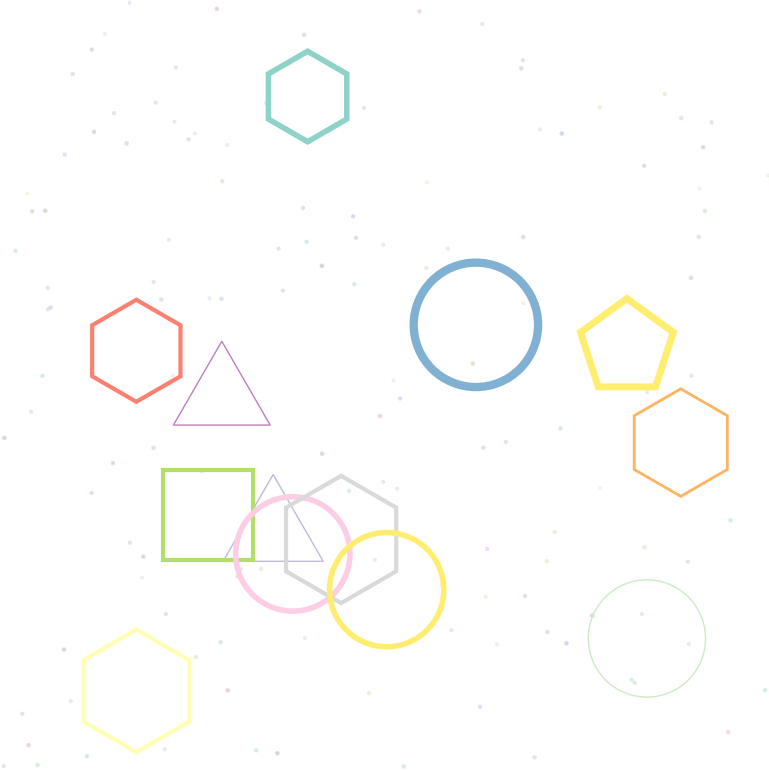[{"shape": "hexagon", "thickness": 2, "radius": 0.29, "center": [0.399, 0.875]}, {"shape": "hexagon", "thickness": 1.5, "radius": 0.4, "center": [0.177, 0.103]}, {"shape": "triangle", "thickness": 0.5, "radius": 0.38, "center": [0.355, 0.309]}, {"shape": "hexagon", "thickness": 1.5, "radius": 0.33, "center": [0.177, 0.544]}, {"shape": "circle", "thickness": 3, "radius": 0.4, "center": [0.618, 0.578]}, {"shape": "hexagon", "thickness": 1, "radius": 0.35, "center": [0.884, 0.425]}, {"shape": "square", "thickness": 1.5, "radius": 0.29, "center": [0.27, 0.331]}, {"shape": "circle", "thickness": 2, "radius": 0.37, "center": [0.38, 0.281]}, {"shape": "hexagon", "thickness": 1.5, "radius": 0.41, "center": [0.443, 0.299]}, {"shape": "triangle", "thickness": 0.5, "radius": 0.36, "center": [0.288, 0.484]}, {"shape": "circle", "thickness": 0.5, "radius": 0.38, "center": [0.84, 0.171]}, {"shape": "circle", "thickness": 2, "radius": 0.37, "center": [0.502, 0.234]}, {"shape": "pentagon", "thickness": 2.5, "radius": 0.32, "center": [0.814, 0.549]}]